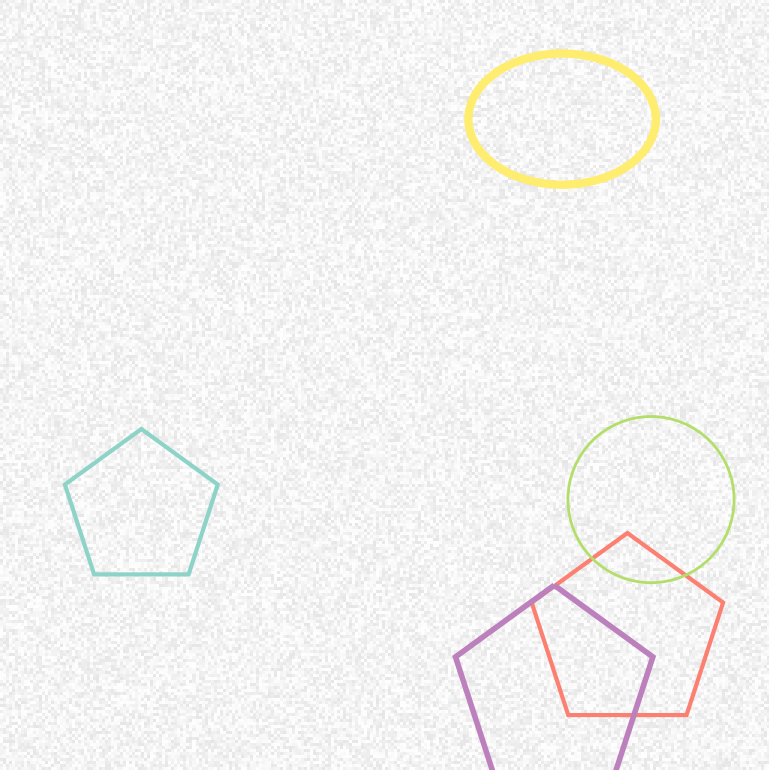[{"shape": "pentagon", "thickness": 1.5, "radius": 0.52, "center": [0.184, 0.338]}, {"shape": "pentagon", "thickness": 1.5, "radius": 0.65, "center": [0.815, 0.177]}, {"shape": "circle", "thickness": 1, "radius": 0.54, "center": [0.845, 0.351]}, {"shape": "pentagon", "thickness": 2, "radius": 0.67, "center": [0.72, 0.105]}, {"shape": "oval", "thickness": 3, "radius": 0.61, "center": [0.73, 0.845]}]